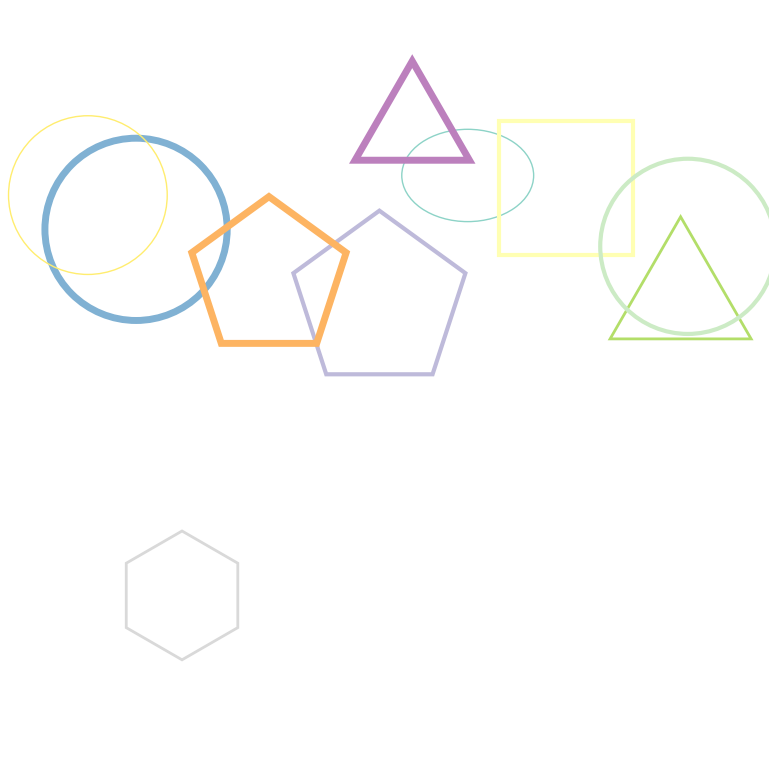[{"shape": "oval", "thickness": 0.5, "radius": 0.43, "center": [0.607, 0.772]}, {"shape": "square", "thickness": 1.5, "radius": 0.43, "center": [0.735, 0.756]}, {"shape": "pentagon", "thickness": 1.5, "radius": 0.59, "center": [0.493, 0.609]}, {"shape": "circle", "thickness": 2.5, "radius": 0.59, "center": [0.177, 0.702]}, {"shape": "pentagon", "thickness": 2.5, "radius": 0.53, "center": [0.349, 0.639]}, {"shape": "triangle", "thickness": 1, "radius": 0.53, "center": [0.884, 0.613]}, {"shape": "hexagon", "thickness": 1, "radius": 0.42, "center": [0.236, 0.227]}, {"shape": "triangle", "thickness": 2.5, "radius": 0.43, "center": [0.535, 0.835]}, {"shape": "circle", "thickness": 1.5, "radius": 0.57, "center": [0.893, 0.68]}, {"shape": "circle", "thickness": 0.5, "radius": 0.52, "center": [0.114, 0.747]}]